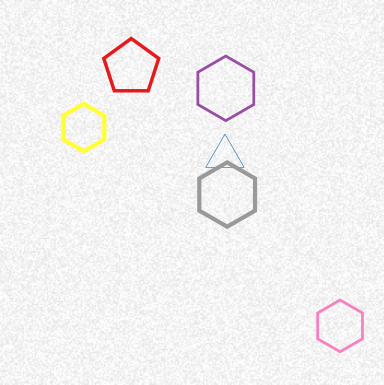[{"shape": "pentagon", "thickness": 2.5, "radius": 0.38, "center": [0.341, 0.825]}, {"shape": "triangle", "thickness": 0.5, "radius": 0.29, "center": [0.584, 0.594]}, {"shape": "hexagon", "thickness": 2, "radius": 0.42, "center": [0.587, 0.77]}, {"shape": "hexagon", "thickness": 3, "radius": 0.31, "center": [0.218, 0.668]}, {"shape": "hexagon", "thickness": 2, "radius": 0.34, "center": [0.883, 0.154]}, {"shape": "hexagon", "thickness": 3, "radius": 0.42, "center": [0.59, 0.495]}]